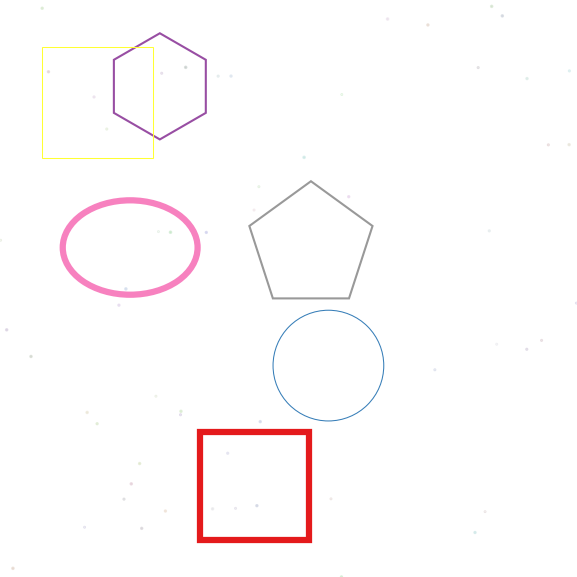[{"shape": "square", "thickness": 3, "radius": 0.47, "center": [0.441, 0.158]}, {"shape": "circle", "thickness": 0.5, "radius": 0.48, "center": [0.569, 0.366]}, {"shape": "hexagon", "thickness": 1, "radius": 0.46, "center": [0.277, 0.85]}, {"shape": "square", "thickness": 0.5, "radius": 0.48, "center": [0.168, 0.822]}, {"shape": "oval", "thickness": 3, "radius": 0.58, "center": [0.225, 0.571]}, {"shape": "pentagon", "thickness": 1, "radius": 0.56, "center": [0.538, 0.573]}]